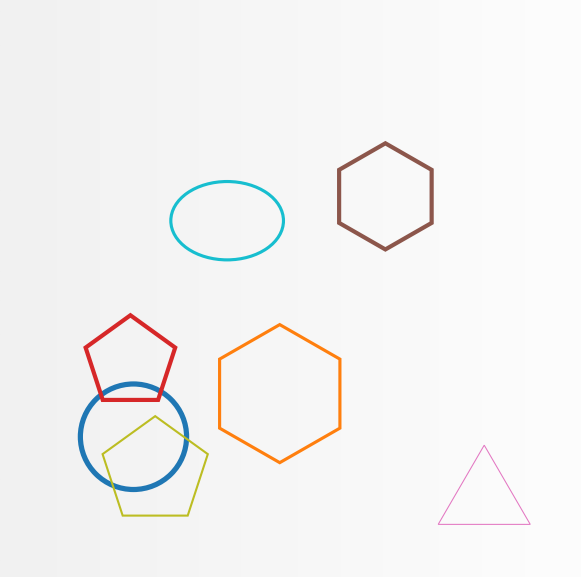[{"shape": "circle", "thickness": 2.5, "radius": 0.46, "center": [0.23, 0.243]}, {"shape": "hexagon", "thickness": 1.5, "radius": 0.6, "center": [0.481, 0.318]}, {"shape": "pentagon", "thickness": 2, "radius": 0.41, "center": [0.224, 0.372]}, {"shape": "hexagon", "thickness": 2, "radius": 0.46, "center": [0.663, 0.659]}, {"shape": "triangle", "thickness": 0.5, "radius": 0.46, "center": [0.833, 0.137]}, {"shape": "pentagon", "thickness": 1, "radius": 0.48, "center": [0.267, 0.183]}, {"shape": "oval", "thickness": 1.5, "radius": 0.48, "center": [0.391, 0.617]}]